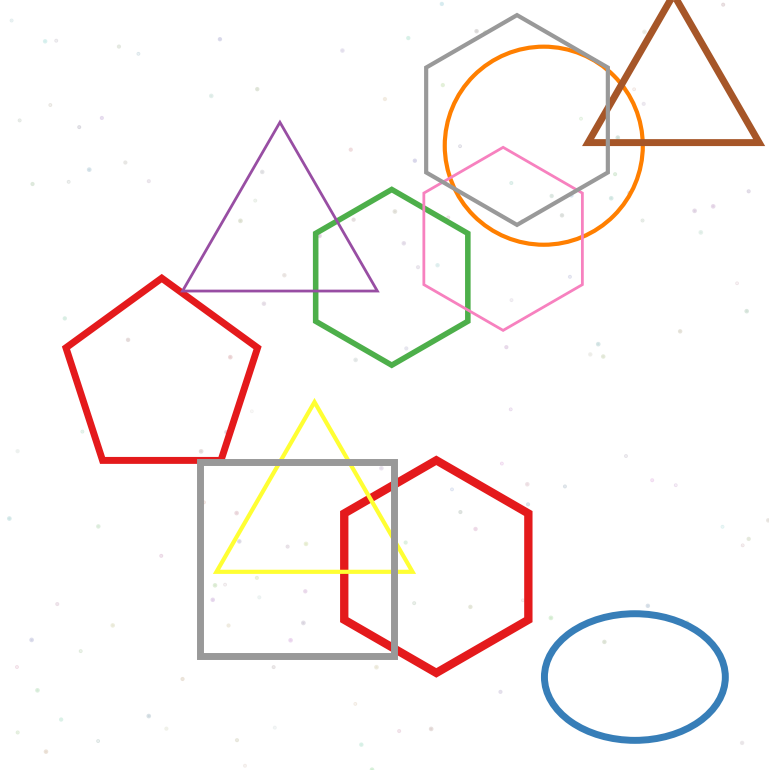[{"shape": "pentagon", "thickness": 2.5, "radius": 0.65, "center": [0.21, 0.508]}, {"shape": "hexagon", "thickness": 3, "radius": 0.69, "center": [0.567, 0.264]}, {"shape": "oval", "thickness": 2.5, "radius": 0.59, "center": [0.825, 0.121]}, {"shape": "hexagon", "thickness": 2, "radius": 0.57, "center": [0.509, 0.64]}, {"shape": "triangle", "thickness": 1, "radius": 0.73, "center": [0.364, 0.695]}, {"shape": "circle", "thickness": 1.5, "radius": 0.64, "center": [0.706, 0.811]}, {"shape": "triangle", "thickness": 1.5, "radius": 0.73, "center": [0.408, 0.331]}, {"shape": "triangle", "thickness": 2.5, "radius": 0.64, "center": [0.875, 0.879]}, {"shape": "hexagon", "thickness": 1, "radius": 0.59, "center": [0.653, 0.69]}, {"shape": "square", "thickness": 2.5, "radius": 0.63, "center": [0.385, 0.274]}, {"shape": "hexagon", "thickness": 1.5, "radius": 0.68, "center": [0.671, 0.844]}]